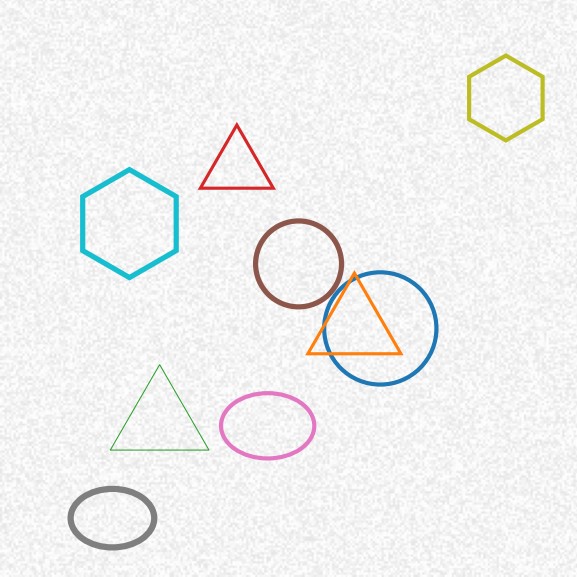[{"shape": "circle", "thickness": 2, "radius": 0.49, "center": [0.659, 0.43]}, {"shape": "triangle", "thickness": 1.5, "radius": 0.47, "center": [0.614, 0.433]}, {"shape": "triangle", "thickness": 0.5, "radius": 0.49, "center": [0.276, 0.269]}, {"shape": "triangle", "thickness": 1.5, "radius": 0.36, "center": [0.41, 0.71]}, {"shape": "circle", "thickness": 2.5, "radius": 0.37, "center": [0.517, 0.542]}, {"shape": "oval", "thickness": 2, "radius": 0.4, "center": [0.463, 0.262]}, {"shape": "oval", "thickness": 3, "radius": 0.36, "center": [0.195, 0.102]}, {"shape": "hexagon", "thickness": 2, "radius": 0.37, "center": [0.876, 0.829]}, {"shape": "hexagon", "thickness": 2.5, "radius": 0.47, "center": [0.224, 0.612]}]